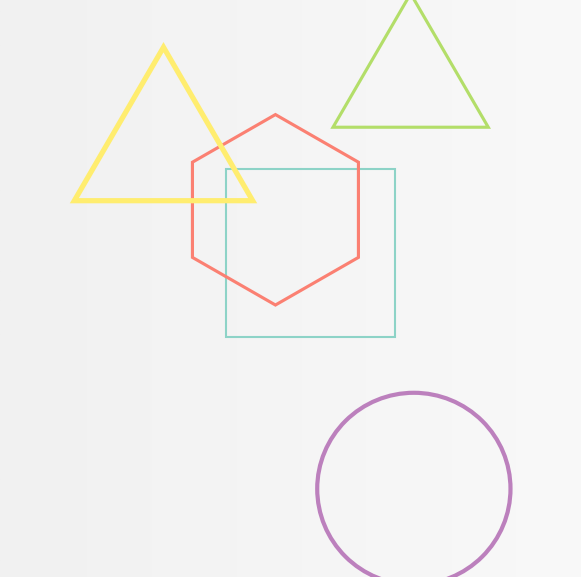[{"shape": "square", "thickness": 1, "radius": 0.73, "center": [0.535, 0.561]}, {"shape": "hexagon", "thickness": 1.5, "radius": 0.82, "center": [0.474, 0.636]}, {"shape": "triangle", "thickness": 1.5, "radius": 0.77, "center": [0.706, 0.856]}, {"shape": "circle", "thickness": 2, "radius": 0.83, "center": [0.712, 0.153]}, {"shape": "triangle", "thickness": 2.5, "radius": 0.89, "center": [0.281, 0.74]}]